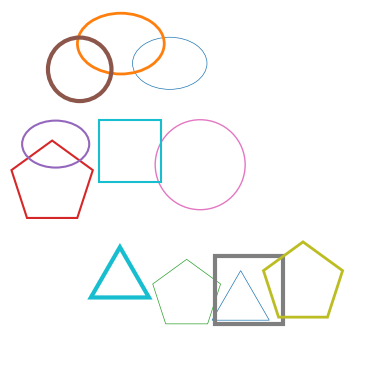[{"shape": "triangle", "thickness": 0.5, "radius": 0.43, "center": [0.625, 0.211]}, {"shape": "oval", "thickness": 0.5, "radius": 0.48, "center": [0.441, 0.836]}, {"shape": "oval", "thickness": 2, "radius": 0.56, "center": [0.314, 0.887]}, {"shape": "pentagon", "thickness": 0.5, "radius": 0.46, "center": [0.485, 0.234]}, {"shape": "pentagon", "thickness": 1.5, "radius": 0.56, "center": [0.135, 0.524]}, {"shape": "oval", "thickness": 1.5, "radius": 0.44, "center": [0.145, 0.626]}, {"shape": "circle", "thickness": 3, "radius": 0.41, "center": [0.207, 0.82]}, {"shape": "circle", "thickness": 1, "radius": 0.58, "center": [0.52, 0.572]}, {"shape": "square", "thickness": 3, "radius": 0.44, "center": [0.647, 0.247]}, {"shape": "pentagon", "thickness": 2, "radius": 0.54, "center": [0.787, 0.264]}, {"shape": "square", "thickness": 1.5, "radius": 0.4, "center": [0.338, 0.608]}, {"shape": "triangle", "thickness": 3, "radius": 0.44, "center": [0.311, 0.271]}]